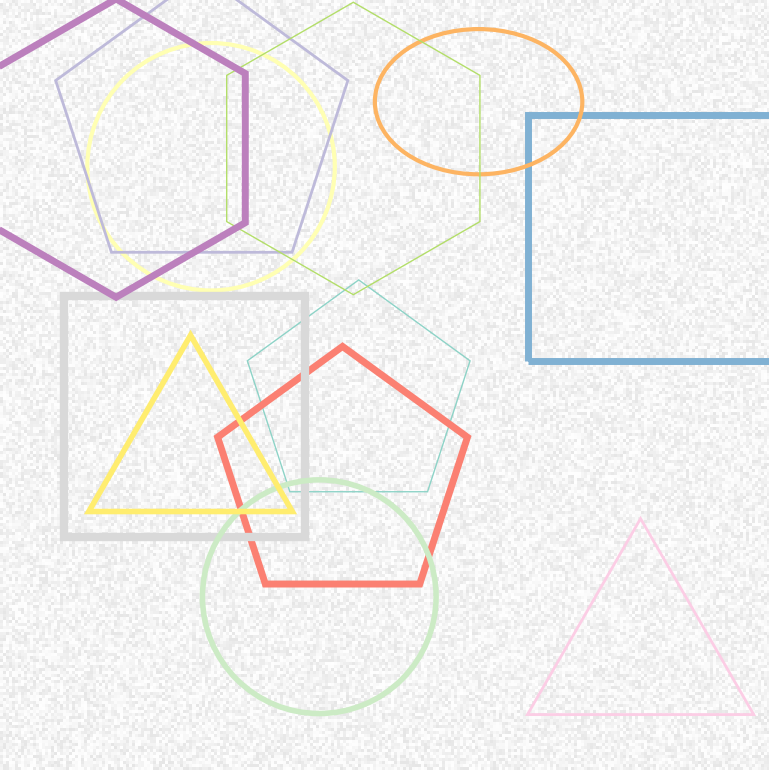[{"shape": "pentagon", "thickness": 0.5, "radius": 0.76, "center": [0.466, 0.484]}, {"shape": "circle", "thickness": 1.5, "radius": 0.8, "center": [0.274, 0.783]}, {"shape": "pentagon", "thickness": 1, "radius": 1.0, "center": [0.262, 0.834]}, {"shape": "pentagon", "thickness": 2.5, "radius": 0.85, "center": [0.445, 0.38]}, {"shape": "square", "thickness": 2.5, "radius": 0.8, "center": [0.846, 0.691]}, {"shape": "oval", "thickness": 1.5, "radius": 0.67, "center": [0.622, 0.868]}, {"shape": "hexagon", "thickness": 0.5, "radius": 0.95, "center": [0.459, 0.807]}, {"shape": "triangle", "thickness": 1, "radius": 0.85, "center": [0.832, 0.157]}, {"shape": "square", "thickness": 3, "radius": 0.78, "center": [0.24, 0.459]}, {"shape": "hexagon", "thickness": 2.5, "radius": 0.97, "center": [0.151, 0.808]}, {"shape": "circle", "thickness": 2, "radius": 0.76, "center": [0.415, 0.225]}, {"shape": "triangle", "thickness": 2, "radius": 0.76, "center": [0.247, 0.412]}]